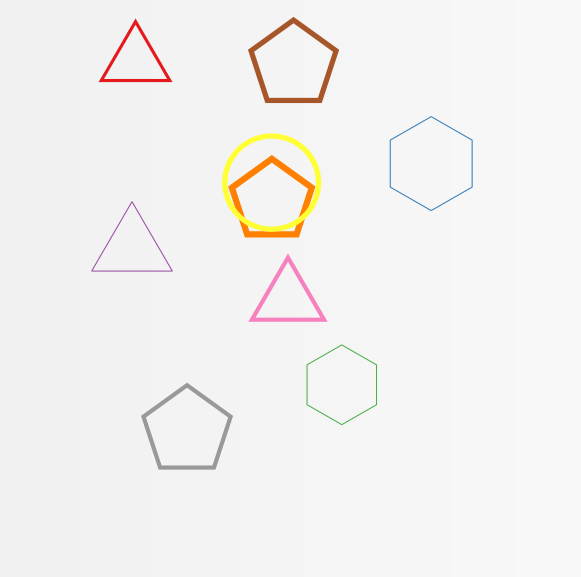[{"shape": "triangle", "thickness": 1.5, "radius": 0.34, "center": [0.233, 0.894]}, {"shape": "hexagon", "thickness": 0.5, "radius": 0.41, "center": [0.742, 0.716]}, {"shape": "hexagon", "thickness": 0.5, "radius": 0.35, "center": [0.588, 0.333]}, {"shape": "triangle", "thickness": 0.5, "radius": 0.4, "center": [0.227, 0.57]}, {"shape": "pentagon", "thickness": 3, "radius": 0.36, "center": [0.468, 0.652]}, {"shape": "circle", "thickness": 2.5, "radius": 0.4, "center": [0.467, 0.683]}, {"shape": "pentagon", "thickness": 2.5, "radius": 0.38, "center": [0.505, 0.887]}, {"shape": "triangle", "thickness": 2, "radius": 0.36, "center": [0.495, 0.481]}, {"shape": "pentagon", "thickness": 2, "radius": 0.39, "center": [0.322, 0.253]}]